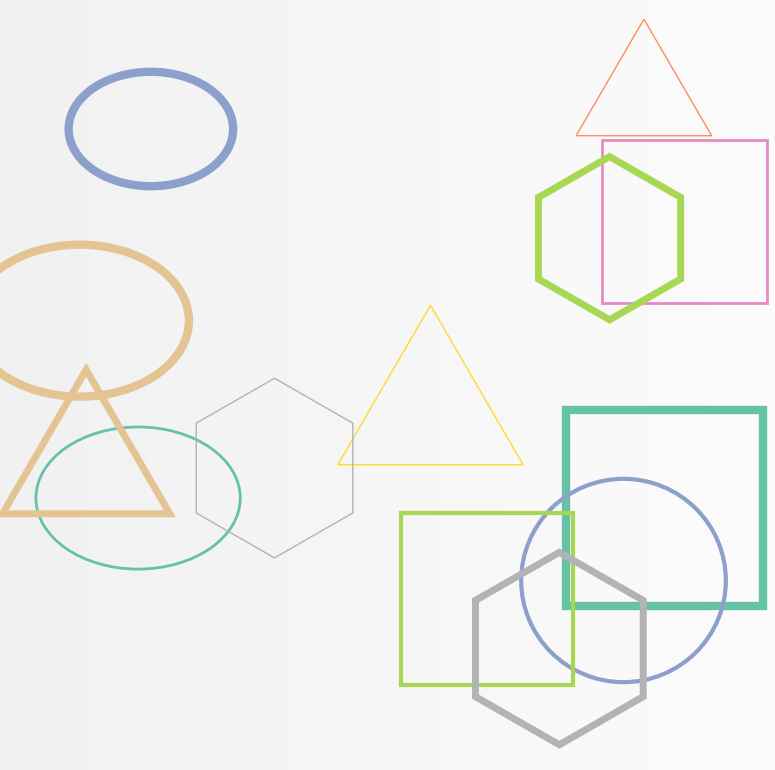[{"shape": "square", "thickness": 3, "radius": 0.64, "center": [0.857, 0.34]}, {"shape": "oval", "thickness": 1, "radius": 0.66, "center": [0.178, 0.353]}, {"shape": "triangle", "thickness": 0.5, "radius": 0.5, "center": [0.831, 0.874]}, {"shape": "oval", "thickness": 3, "radius": 0.53, "center": [0.195, 0.832]}, {"shape": "circle", "thickness": 1.5, "radius": 0.66, "center": [0.805, 0.246]}, {"shape": "square", "thickness": 1, "radius": 0.53, "center": [0.883, 0.713]}, {"shape": "square", "thickness": 1.5, "radius": 0.56, "center": [0.628, 0.222]}, {"shape": "hexagon", "thickness": 2.5, "radius": 0.53, "center": [0.787, 0.691]}, {"shape": "triangle", "thickness": 0.5, "radius": 0.69, "center": [0.555, 0.465]}, {"shape": "triangle", "thickness": 2.5, "radius": 0.62, "center": [0.111, 0.395]}, {"shape": "oval", "thickness": 3, "radius": 0.71, "center": [0.103, 0.584]}, {"shape": "hexagon", "thickness": 2.5, "radius": 0.62, "center": [0.722, 0.158]}, {"shape": "hexagon", "thickness": 0.5, "radius": 0.58, "center": [0.354, 0.392]}]